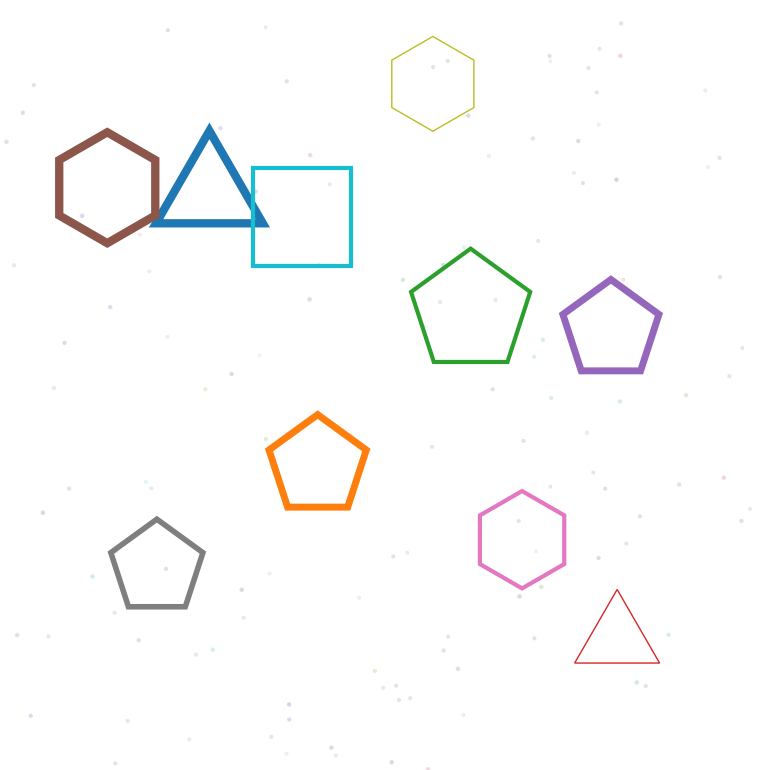[{"shape": "triangle", "thickness": 3, "radius": 0.4, "center": [0.272, 0.75]}, {"shape": "pentagon", "thickness": 2.5, "radius": 0.33, "center": [0.413, 0.395]}, {"shape": "pentagon", "thickness": 1.5, "radius": 0.41, "center": [0.611, 0.596]}, {"shape": "triangle", "thickness": 0.5, "radius": 0.32, "center": [0.801, 0.171]}, {"shape": "pentagon", "thickness": 2.5, "radius": 0.33, "center": [0.793, 0.571]}, {"shape": "hexagon", "thickness": 3, "radius": 0.36, "center": [0.139, 0.756]}, {"shape": "hexagon", "thickness": 1.5, "radius": 0.32, "center": [0.678, 0.299]}, {"shape": "pentagon", "thickness": 2, "radius": 0.31, "center": [0.204, 0.263]}, {"shape": "hexagon", "thickness": 0.5, "radius": 0.31, "center": [0.562, 0.891]}, {"shape": "square", "thickness": 1.5, "radius": 0.32, "center": [0.392, 0.718]}]